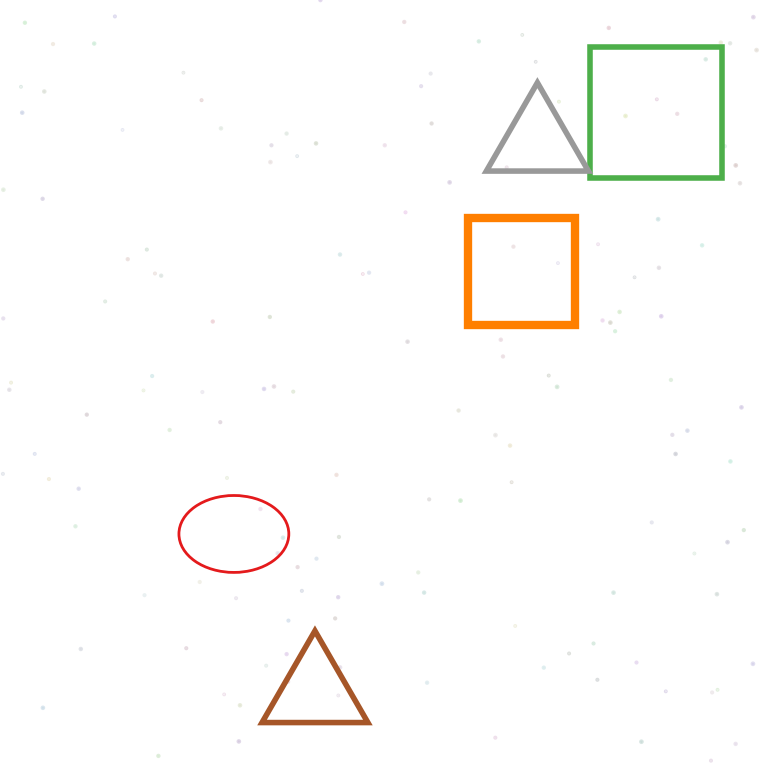[{"shape": "oval", "thickness": 1, "radius": 0.36, "center": [0.304, 0.307]}, {"shape": "square", "thickness": 2, "radius": 0.43, "center": [0.852, 0.854]}, {"shape": "square", "thickness": 3, "radius": 0.35, "center": [0.677, 0.647]}, {"shape": "triangle", "thickness": 2, "radius": 0.4, "center": [0.409, 0.101]}, {"shape": "triangle", "thickness": 2, "radius": 0.38, "center": [0.698, 0.816]}]